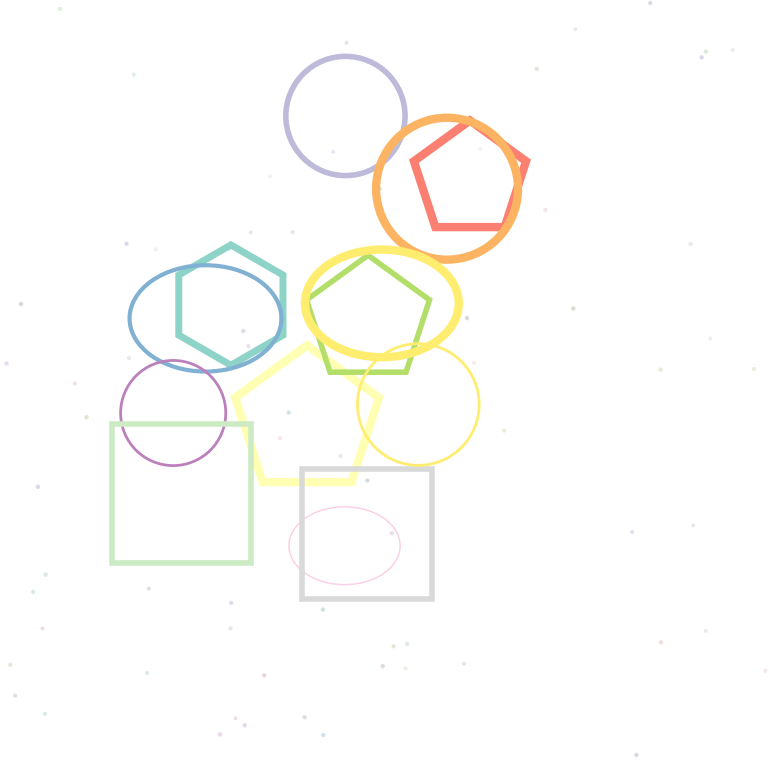[{"shape": "hexagon", "thickness": 2.5, "radius": 0.39, "center": [0.3, 0.604]}, {"shape": "pentagon", "thickness": 3, "radius": 0.49, "center": [0.399, 0.453]}, {"shape": "circle", "thickness": 2, "radius": 0.39, "center": [0.449, 0.849]}, {"shape": "pentagon", "thickness": 3, "radius": 0.38, "center": [0.61, 0.767]}, {"shape": "oval", "thickness": 1.5, "radius": 0.49, "center": [0.267, 0.587]}, {"shape": "circle", "thickness": 3, "radius": 0.46, "center": [0.581, 0.755]}, {"shape": "pentagon", "thickness": 2, "radius": 0.42, "center": [0.478, 0.585]}, {"shape": "oval", "thickness": 0.5, "radius": 0.36, "center": [0.447, 0.291]}, {"shape": "square", "thickness": 2, "radius": 0.42, "center": [0.477, 0.306]}, {"shape": "circle", "thickness": 1, "radius": 0.34, "center": [0.225, 0.464]}, {"shape": "square", "thickness": 2, "radius": 0.45, "center": [0.236, 0.359]}, {"shape": "circle", "thickness": 1, "radius": 0.4, "center": [0.543, 0.475]}, {"shape": "oval", "thickness": 3, "radius": 0.5, "center": [0.496, 0.606]}]